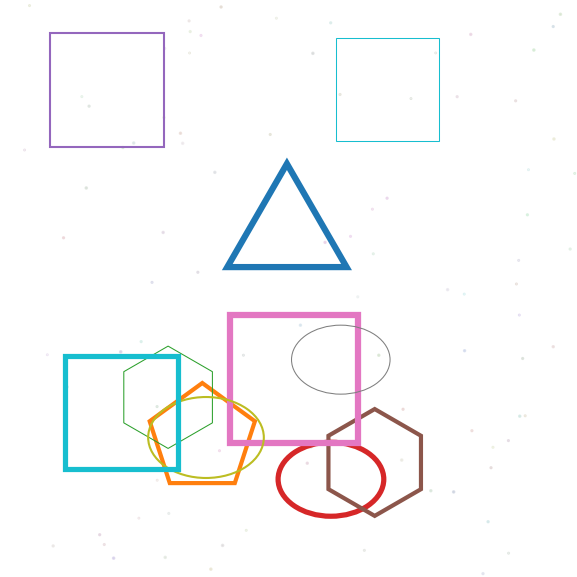[{"shape": "triangle", "thickness": 3, "radius": 0.6, "center": [0.497, 0.596]}, {"shape": "pentagon", "thickness": 2, "radius": 0.48, "center": [0.35, 0.24]}, {"shape": "hexagon", "thickness": 0.5, "radius": 0.44, "center": [0.291, 0.311]}, {"shape": "oval", "thickness": 2.5, "radius": 0.46, "center": [0.573, 0.169]}, {"shape": "square", "thickness": 1, "radius": 0.49, "center": [0.185, 0.843]}, {"shape": "hexagon", "thickness": 2, "radius": 0.46, "center": [0.649, 0.198]}, {"shape": "square", "thickness": 3, "radius": 0.56, "center": [0.509, 0.343]}, {"shape": "oval", "thickness": 0.5, "radius": 0.43, "center": [0.59, 0.376]}, {"shape": "oval", "thickness": 1, "radius": 0.5, "center": [0.357, 0.242]}, {"shape": "square", "thickness": 2.5, "radius": 0.49, "center": [0.211, 0.285]}, {"shape": "square", "thickness": 0.5, "radius": 0.45, "center": [0.671, 0.844]}]